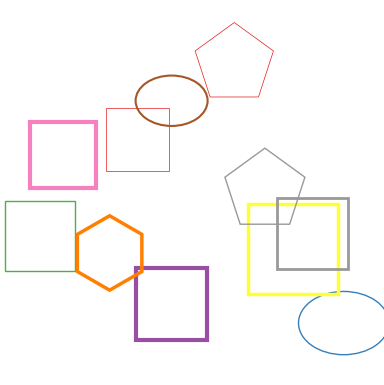[{"shape": "pentagon", "thickness": 0.5, "radius": 0.53, "center": [0.609, 0.835]}, {"shape": "square", "thickness": 0.5, "radius": 0.41, "center": [0.358, 0.638]}, {"shape": "oval", "thickness": 1, "radius": 0.59, "center": [0.893, 0.161]}, {"shape": "square", "thickness": 1, "radius": 0.45, "center": [0.104, 0.387]}, {"shape": "square", "thickness": 3, "radius": 0.47, "center": [0.445, 0.21]}, {"shape": "hexagon", "thickness": 2.5, "radius": 0.48, "center": [0.285, 0.343]}, {"shape": "square", "thickness": 2.5, "radius": 0.59, "center": [0.762, 0.354]}, {"shape": "oval", "thickness": 1.5, "radius": 0.47, "center": [0.446, 0.738]}, {"shape": "square", "thickness": 3, "radius": 0.43, "center": [0.163, 0.597]}, {"shape": "square", "thickness": 2, "radius": 0.46, "center": [0.812, 0.394]}, {"shape": "pentagon", "thickness": 1, "radius": 0.55, "center": [0.688, 0.506]}]